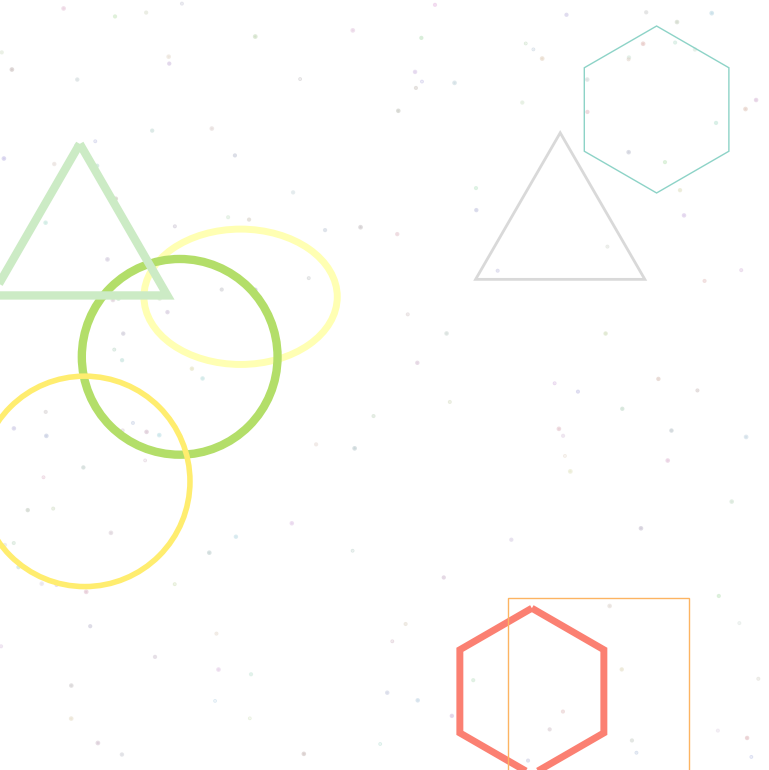[{"shape": "hexagon", "thickness": 0.5, "radius": 0.54, "center": [0.853, 0.858]}, {"shape": "oval", "thickness": 2.5, "radius": 0.63, "center": [0.312, 0.615]}, {"shape": "hexagon", "thickness": 2.5, "radius": 0.54, "center": [0.691, 0.102]}, {"shape": "square", "thickness": 0.5, "radius": 0.59, "center": [0.778, 0.106]}, {"shape": "circle", "thickness": 3, "radius": 0.64, "center": [0.233, 0.537]}, {"shape": "triangle", "thickness": 1, "radius": 0.63, "center": [0.728, 0.701]}, {"shape": "triangle", "thickness": 3, "radius": 0.66, "center": [0.104, 0.682]}, {"shape": "circle", "thickness": 2, "radius": 0.68, "center": [0.11, 0.375]}]